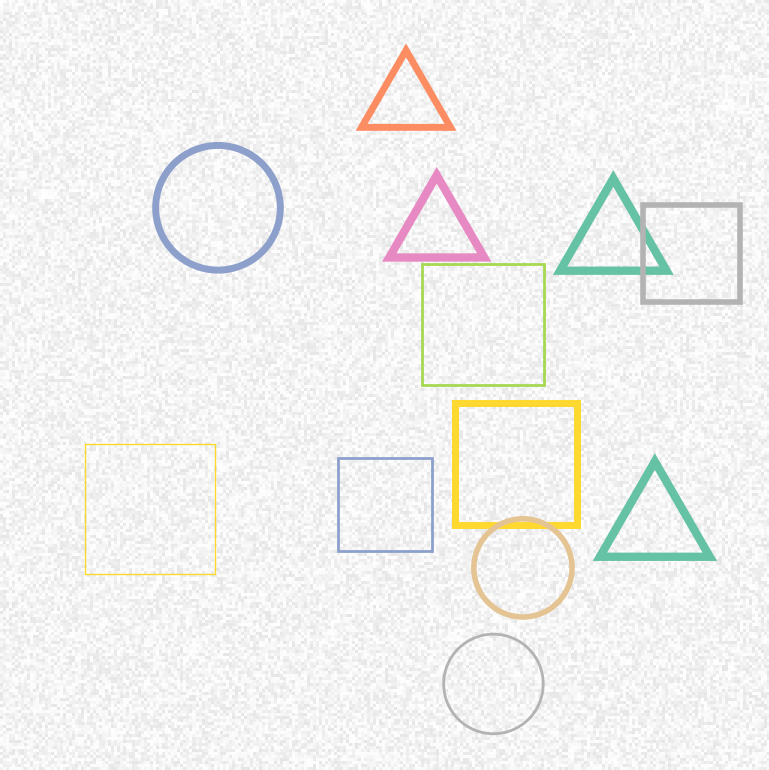[{"shape": "triangle", "thickness": 3, "radius": 0.4, "center": [0.796, 0.688]}, {"shape": "triangle", "thickness": 3, "radius": 0.41, "center": [0.85, 0.318]}, {"shape": "triangle", "thickness": 2.5, "radius": 0.33, "center": [0.527, 0.868]}, {"shape": "square", "thickness": 1, "radius": 0.3, "center": [0.5, 0.345]}, {"shape": "circle", "thickness": 2.5, "radius": 0.4, "center": [0.283, 0.73]}, {"shape": "triangle", "thickness": 3, "radius": 0.36, "center": [0.567, 0.701]}, {"shape": "square", "thickness": 1, "radius": 0.39, "center": [0.627, 0.579]}, {"shape": "square", "thickness": 2.5, "radius": 0.39, "center": [0.67, 0.397]}, {"shape": "square", "thickness": 0.5, "radius": 0.42, "center": [0.195, 0.338]}, {"shape": "circle", "thickness": 2, "radius": 0.32, "center": [0.679, 0.262]}, {"shape": "square", "thickness": 2, "radius": 0.32, "center": [0.898, 0.671]}, {"shape": "circle", "thickness": 1, "radius": 0.32, "center": [0.641, 0.112]}]